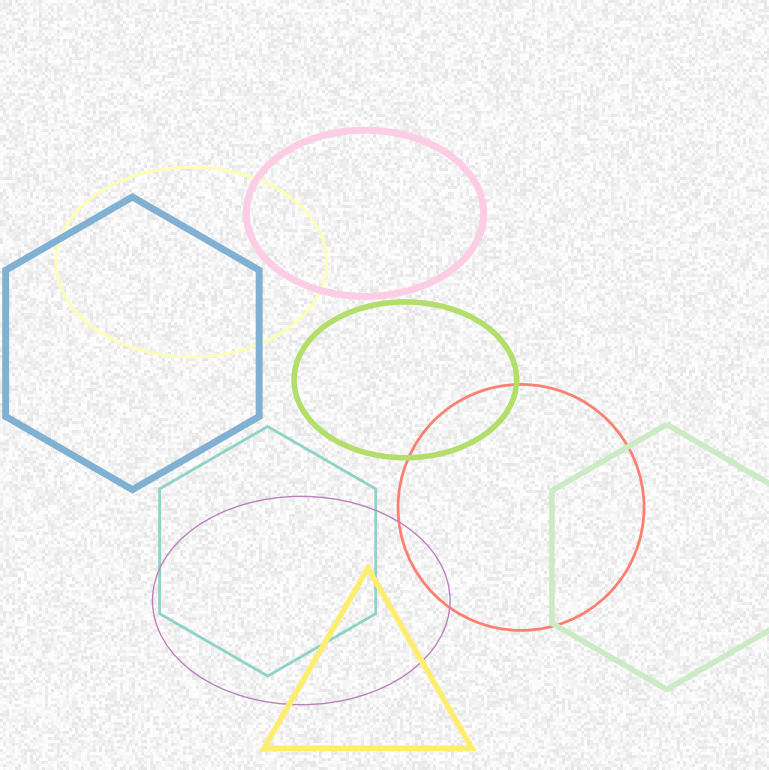[{"shape": "hexagon", "thickness": 1, "radius": 0.81, "center": [0.348, 0.284]}, {"shape": "oval", "thickness": 1, "radius": 0.88, "center": [0.248, 0.66]}, {"shape": "circle", "thickness": 1, "radius": 0.8, "center": [0.677, 0.341]}, {"shape": "hexagon", "thickness": 2.5, "radius": 0.95, "center": [0.172, 0.554]}, {"shape": "oval", "thickness": 2, "radius": 0.72, "center": [0.526, 0.507]}, {"shape": "oval", "thickness": 2.5, "radius": 0.77, "center": [0.474, 0.723]}, {"shape": "oval", "thickness": 0.5, "radius": 0.97, "center": [0.391, 0.22]}, {"shape": "hexagon", "thickness": 2, "radius": 0.86, "center": [0.866, 0.277]}, {"shape": "triangle", "thickness": 2, "radius": 0.78, "center": [0.478, 0.106]}]